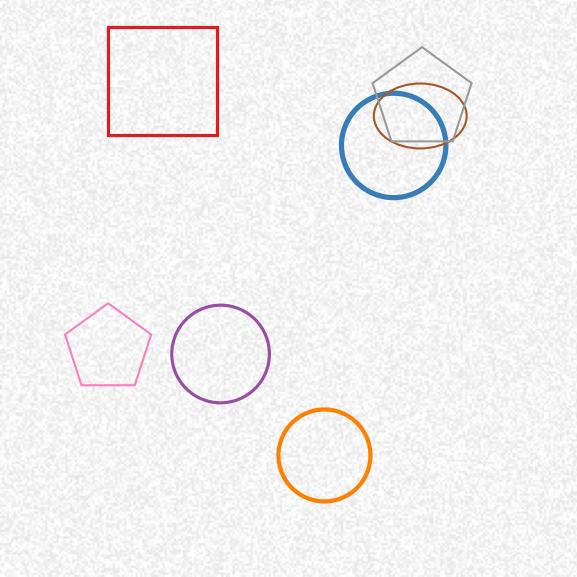[{"shape": "square", "thickness": 1.5, "radius": 0.47, "center": [0.281, 0.859]}, {"shape": "circle", "thickness": 2.5, "radius": 0.45, "center": [0.682, 0.747]}, {"shape": "circle", "thickness": 1.5, "radius": 0.42, "center": [0.382, 0.386]}, {"shape": "circle", "thickness": 2, "radius": 0.4, "center": [0.562, 0.21]}, {"shape": "oval", "thickness": 1, "radius": 0.4, "center": [0.728, 0.798]}, {"shape": "pentagon", "thickness": 1, "radius": 0.39, "center": [0.187, 0.396]}, {"shape": "pentagon", "thickness": 1, "radius": 0.45, "center": [0.731, 0.827]}]